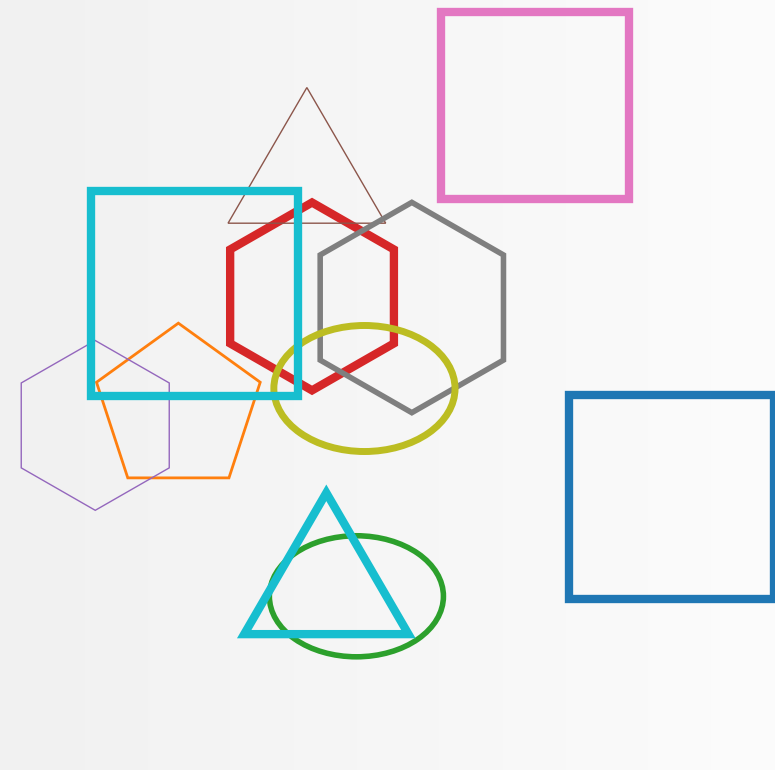[{"shape": "square", "thickness": 3, "radius": 0.66, "center": [0.867, 0.355]}, {"shape": "pentagon", "thickness": 1, "radius": 0.56, "center": [0.23, 0.469]}, {"shape": "oval", "thickness": 2, "radius": 0.56, "center": [0.46, 0.226]}, {"shape": "hexagon", "thickness": 3, "radius": 0.61, "center": [0.403, 0.615]}, {"shape": "hexagon", "thickness": 0.5, "radius": 0.55, "center": [0.123, 0.448]}, {"shape": "triangle", "thickness": 0.5, "radius": 0.59, "center": [0.396, 0.769]}, {"shape": "square", "thickness": 3, "radius": 0.61, "center": [0.69, 0.863]}, {"shape": "hexagon", "thickness": 2, "radius": 0.68, "center": [0.531, 0.601]}, {"shape": "oval", "thickness": 2.5, "radius": 0.58, "center": [0.47, 0.495]}, {"shape": "triangle", "thickness": 3, "radius": 0.61, "center": [0.421, 0.238]}, {"shape": "square", "thickness": 3, "radius": 0.67, "center": [0.251, 0.619]}]